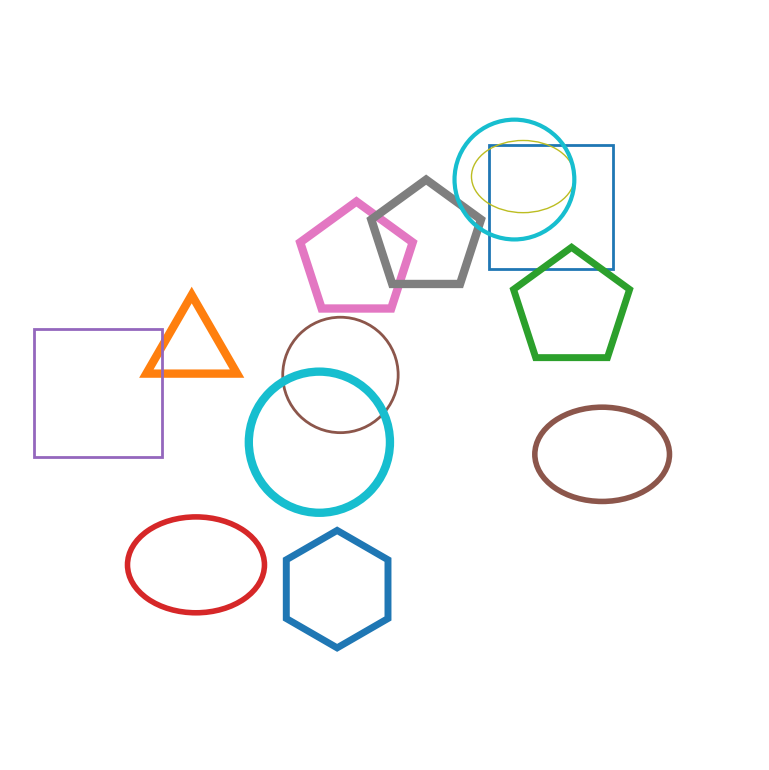[{"shape": "hexagon", "thickness": 2.5, "radius": 0.38, "center": [0.438, 0.235]}, {"shape": "square", "thickness": 1, "radius": 0.4, "center": [0.715, 0.731]}, {"shape": "triangle", "thickness": 3, "radius": 0.34, "center": [0.249, 0.549]}, {"shape": "pentagon", "thickness": 2.5, "radius": 0.4, "center": [0.742, 0.6]}, {"shape": "oval", "thickness": 2, "radius": 0.44, "center": [0.255, 0.266]}, {"shape": "square", "thickness": 1, "radius": 0.42, "center": [0.127, 0.49]}, {"shape": "oval", "thickness": 2, "radius": 0.44, "center": [0.782, 0.41]}, {"shape": "circle", "thickness": 1, "radius": 0.37, "center": [0.442, 0.513]}, {"shape": "pentagon", "thickness": 3, "radius": 0.38, "center": [0.463, 0.661]}, {"shape": "pentagon", "thickness": 3, "radius": 0.37, "center": [0.553, 0.692]}, {"shape": "oval", "thickness": 0.5, "radius": 0.33, "center": [0.679, 0.771]}, {"shape": "circle", "thickness": 1.5, "radius": 0.39, "center": [0.668, 0.767]}, {"shape": "circle", "thickness": 3, "radius": 0.46, "center": [0.415, 0.426]}]